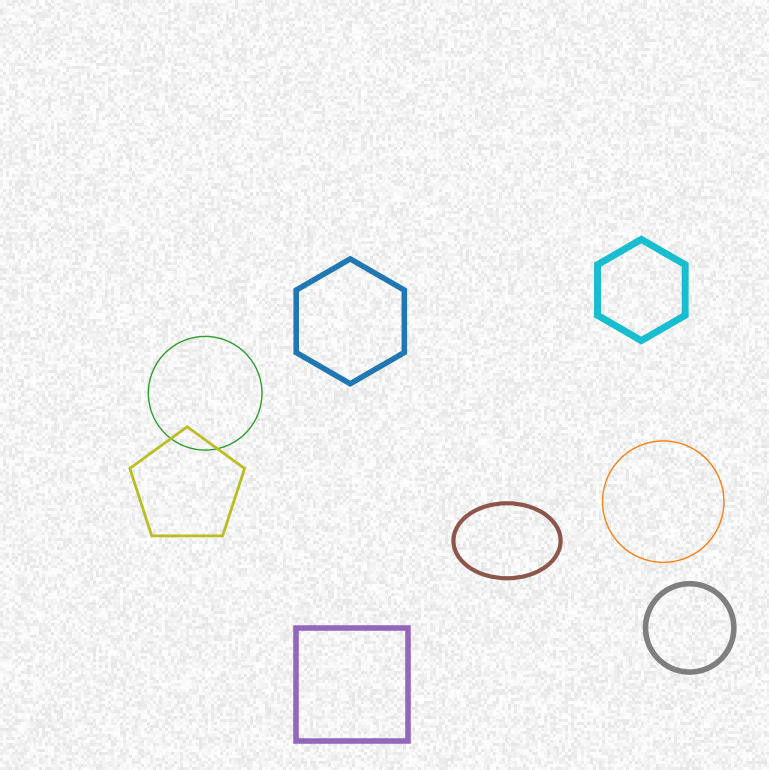[{"shape": "hexagon", "thickness": 2, "radius": 0.41, "center": [0.455, 0.583]}, {"shape": "circle", "thickness": 0.5, "radius": 0.39, "center": [0.861, 0.349]}, {"shape": "circle", "thickness": 0.5, "radius": 0.37, "center": [0.266, 0.489]}, {"shape": "square", "thickness": 2, "radius": 0.37, "center": [0.457, 0.111]}, {"shape": "oval", "thickness": 1.5, "radius": 0.35, "center": [0.658, 0.298]}, {"shape": "circle", "thickness": 2, "radius": 0.29, "center": [0.896, 0.185]}, {"shape": "pentagon", "thickness": 1, "radius": 0.39, "center": [0.243, 0.367]}, {"shape": "hexagon", "thickness": 2.5, "radius": 0.33, "center": [0.833, 0.623]}]